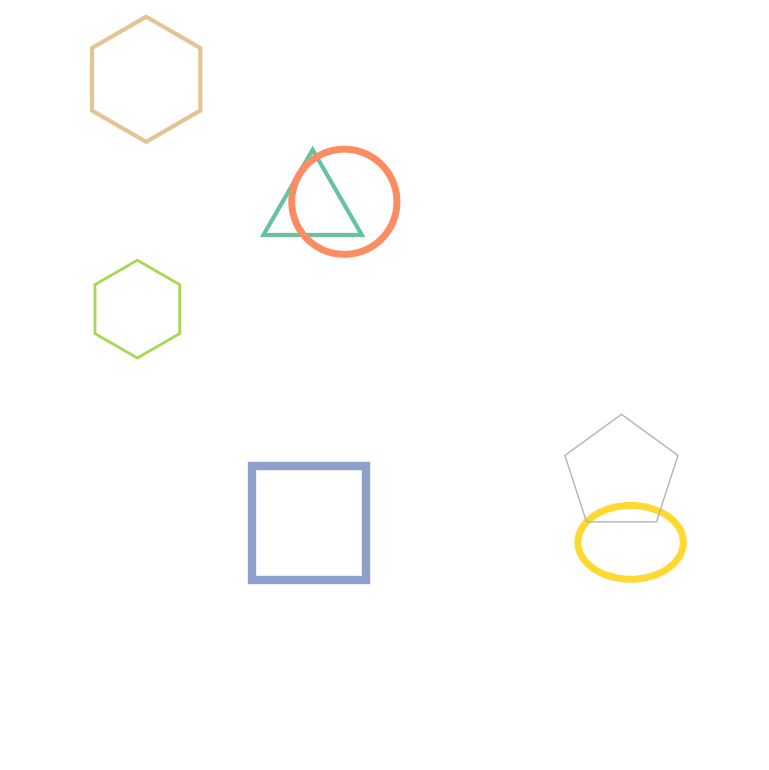[{"shape": "triangle", "thickness": 1.5, "radius": 0.37, "center": [0.406, 0.732]}, {"shape": "circle", "thickness": 2.5, "radius": 0.34, "center": [0.447, 0.738]}, {"shape": "square", "thickness": 3, "radius": 0.37, "center": [0.401, 0.321]}, {"shape": "hexagon", "thickness": 1, "radius": 0.32, "center": [0.178, 0.599]}, {"shape": "oval", "thickness": 2.5, "radius": 0.34, "center": [0.819, 0.296]}, {"shape": "hexagon", "thickness": 1.5, "radius": 0.41, "center": [0.19, 0.897]}, {"shape": "pentagon", "thickness": 0.5, "radius": 0.39, "center": [0.807, 0.385]}]